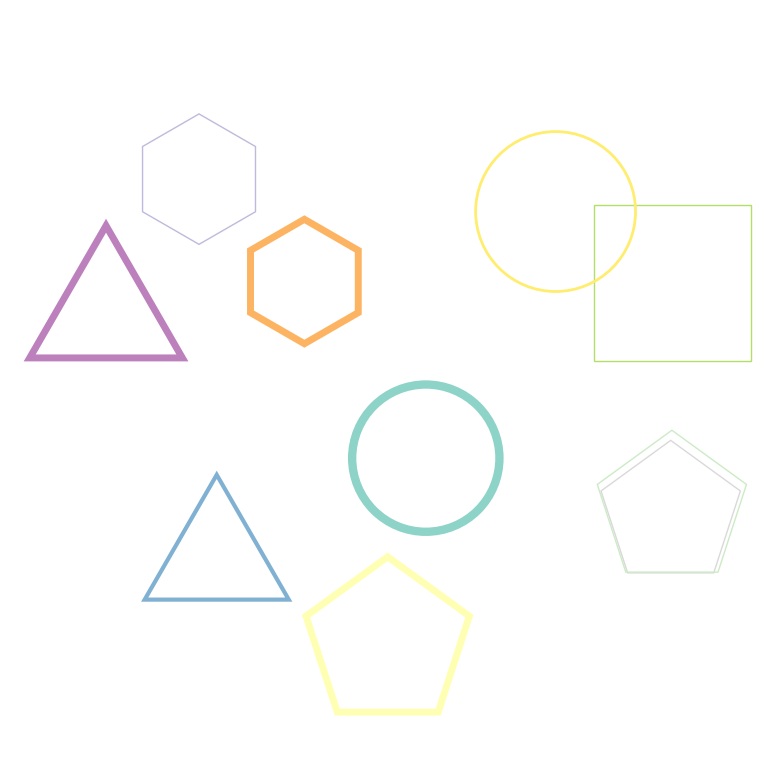[{"shape": "circle", "thickness": 3, "radius": 0.48, "center": [0.553, 0.405]}, {"shape": "pentagon", "thickness": 2.5, "radius": 0.56, "center": [0.503, 0.165]}, {"shape": "hexagon", "thickness": 0.5, "radius": 0.42, "center": [0.258, 0.767]}, {"shape": "triangle", "thickness": 1.5, "radius": 0.54, "center": [0.281, 0.275]}, {"shape": "hexagon", "thickness": 2.5, "radius": 0.4, "center": [0.395, 0.634]}, {"shape": "square", "thickness": 0.5, "radius": 0.51, "center": [0.874, 0.632]}, {"shape": "pentagon", "thickness": 0.5, "radius": 0.48, "center": [0.871, 0.333]}, {"shape": "triangle", "thickness": 2.5, "radius": 0.57, "center": [0.138, 0.592]}, {"shape": "pentagon", "thickness": 0.5, "radius": 0.51, "center": [0.873, 0.339]}, {"shape": "circle", "thickness": 1, "radius": 0.52, "center": [0.722, 0.725]}]